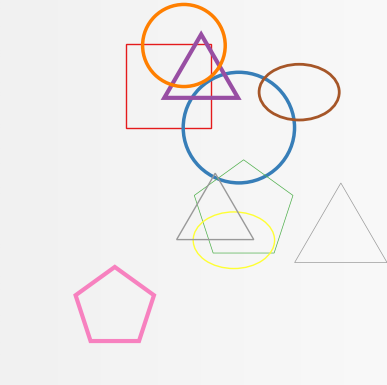[{"shape": "square", "thickness": 1, "radius": 0.55, "center": [0.435, 0.776]}, {"shape": "circle", "thickness": 2.5, "radius": 0.72, "center": [0.616, 0.669]}, {"shape": "pentagon", "thickness": 0.5, "radius": 0.67, "center": [0.629, 0.451]}, {"shape": "triangle", "thickness": 3, "radius": 0.55, "center": [0.519, 0.801]}, {"shape": "circle", "thickness": 2.5, "radius": 0.53, "center": [0.475, 0.882]}, {"shape": "oval", "thickness": 1, "radius": 0.53, "center": [0.604, 0.376]}, {"shape": "oval", "thickness": 2, "radius": 0.52, "center": [0.772, 0.761]}, {"shape": "pentagon", "thickness": 3, "radius": 0.53, "center": [0.296, 0.2]}, {"shape": "triangle", "thickness": 1, "radius": 0.57, "center": [0.555, 0.435]}, {"shape": "triangle", "thickness": 0.5, "radius": 0.69, "center": [0.88, 0.387]}]